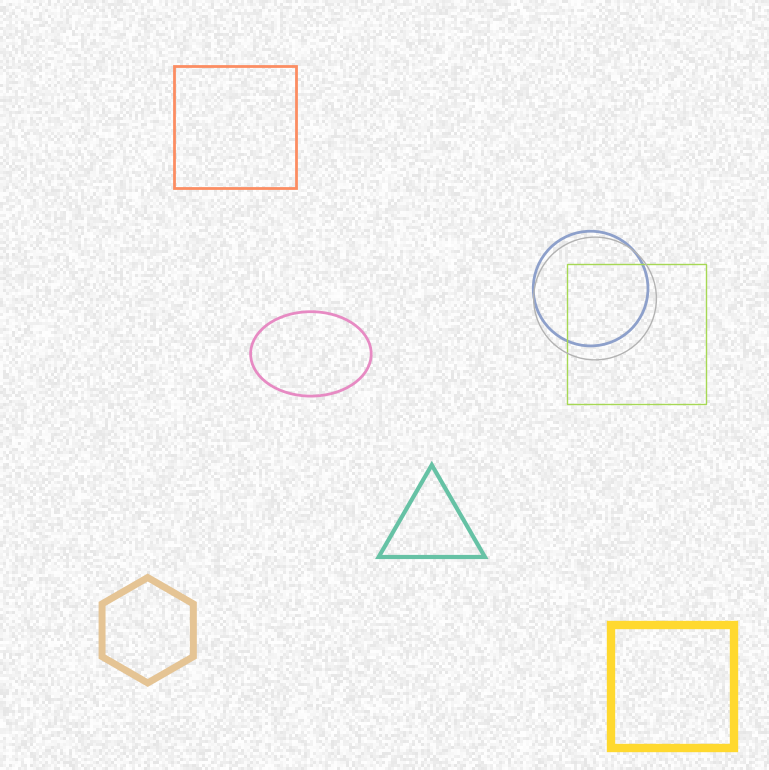[{"shape": "triangle", "thickness": 1.5, "radius": 0.4, "center": [0.561, 0.316]}, {"shape": "square", "thickness": 1, "radius": 0.4, "center": [0.306, 0.835]}, {"shape": "circle", "thickness": 1, "radius": 0.37, "center": [0.767, 0.625]}, {"shape": "oval", "thickness": 1, "radius": 0.39, "center": [0.404, 0.54]}, {"shape": "square", "thickness": 0.5, "radius": 0.45, "center": [0.827, 0.566]}, {"shape": "square", "thickness": 3, "radius": 0.4, "center": [0.873, 0.108]}, {"shape": "hexagon", "thickness": 2.5, "radius": 0.34, "center": [0.192, 0.181]}, {"shape": "circle", "thickness": 0.5, "radius": 0.4, "center": [0.773, 0.612]}]